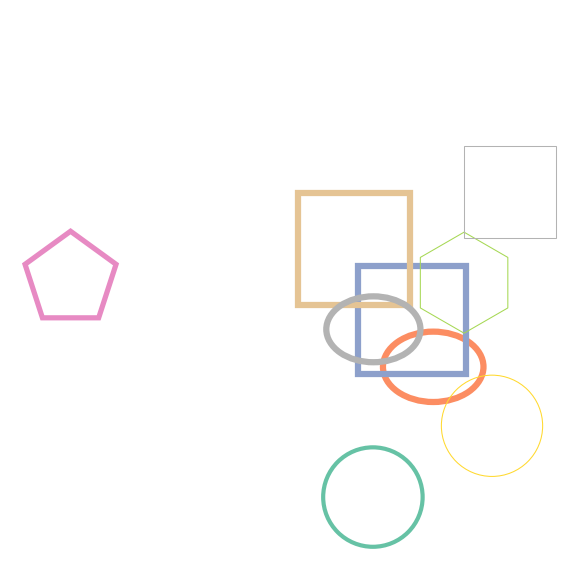[{"shape": "circle", "thickness": 2, "radius": 0.43, "center": [0.646, 0.138]}, {"shape": "oval", "thickness": 3, "radius": 0.44, "center": [0.75, 0.364]}, {"shape": "square", "thickness": 3, "radius": 0.47, "center": [0.713, 0.445]}, {"shape": "pentagon", "thickness": 2.5, "radius": 0.41, "center": [0.122, 0.516]}, {"shape": "hexagon", "thickness": 0.5, "radius": 0.44, "center": [0.804, 0.51]}, {"shape": "circle", "thickness": 0.5, "radius": 0.44, "center": [0.852, 0.262]}, {"shape": "square", "thickness": 3, "radius": 0.49, "center": [0.613, 0.568]}, {"shape": "square", "thickness": 0.5, "radius": 0.4, "center": [0.883, 0.667]}, {"shape": "oval", "thickness": 3, "radius": 0.41, "center": [0.647, 0.429]}]